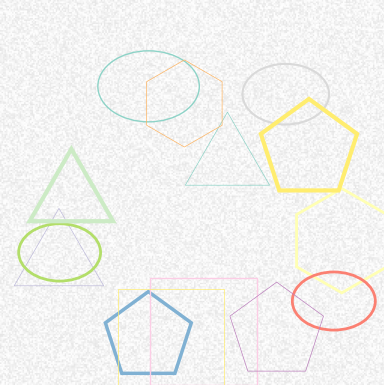[{"shape": "triangle", "thickness": 0.5, "radius": 0.63, "center": [0.591, 0.582]}, {"shape": "oval", "thickness": 1, "radius": 0.66, "center": [0.386, 0.776]}, {"shape": "hexagon", "thickness": 2, "radius": 0.68, "center": [0.888, 0.375]}, {"shape": "triangle", "thickness": 0.5, "radius": 0.67, "center": [0.153, 0.325]}, {"shape": "oval", "thickness": 2, "radius": 0.54, "center": [0.867, 0.218]}, {"shape": "pentagon", "thickness": 2.5, "radius": 0.59, "center": [0.385, 0.125]}, {"shape": "hexagon", "thickness": 0.5, "radius": 0.57, "center": [0.479, 0.731]}, {"shape": "oval", "thickness": 2, "radius": 0.53, "center": [0.155, 0.344]}, {"shape": "square", "thickness": 1, "radius": 0.7, "center": [0.529, 0.138]}, {"shape": "oval", "thickness": 1.5, "radius": 0.56, "center": [0.742, 0.755]}, {"shape": "pentagon", "thickness": 0.5, "radius": 0.64, "center": [0.719, 0.139]}, {"shape": "triangle", "thickness": 3, "radius": 0.63, "center": [0.185, 0.488]}, {"shape": "square", "thickness": 0.5, "radius": 0.69, "center": [0.444, 0.11]}, {"shape": "pentagon", "thickness": 3, "radius": 0.66, "center": [0.803, 0.612]}]